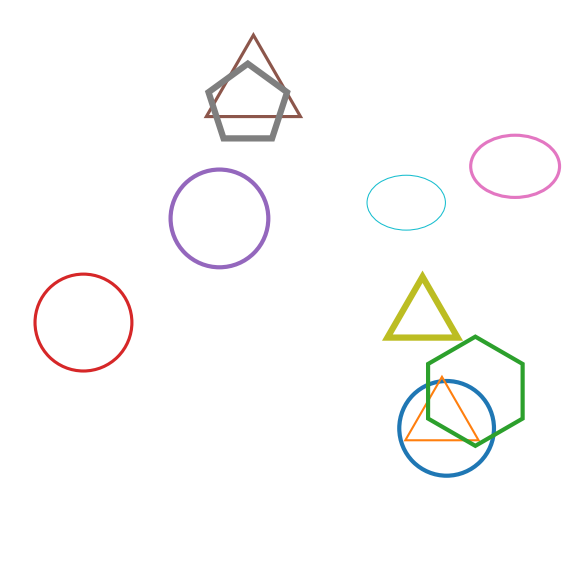[{"shape": "circle", "thickness": 2, "radius": 0.41, "center": [0.773, 0.257]}, {"shape": "triangle", "thickness": 1, "radius": 0.37, "center": [0.765, 0.273]}, {"shape": "hexagon", "thickness": 2, "radius": 0.47, "center": [0.823, 0.322]}, {"shape": "circle", "thickness": 1.5, "radius": 0.42, "center": [0.145, 0.441]}, {"shape": "circle", "thickness": 2, "radius": 0.42, "center": [0.38, 0.621]}, {"shape": "triangle", "thickness": 1.5, "radius": 0.47, "center": [0.439, 0.844]}, {"shape": "oval", "thickness": 1.5, "radius": 0.38, "center": [0.892, 0.711]}, {"shape": "pentagon", "thickness": 3, "radius": 0.36, "center": [0.429, 0.817]}, {"shape": "triangle", "thickness": 3, "radius": 0.35, "center": [0.732, 0.45]}, {"shape": "oval", "thickness": 0.5, "radius": 0.34, "center": [0.703, 0.648]}]